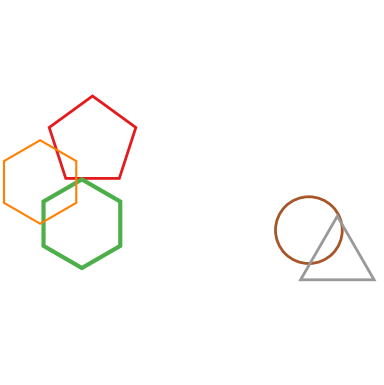[{"shape": "pentagon", "thickness": 2, "radius": 0.59, "center": [0.24, 0.632]}, {"shape": "hexagon", "thickness": 3, "radius": 0.58, "center": [0.213, 0.419]}, {"shape": "hexagon", "thickness": 1.5, "radius": 0.54, "center": [0.104, 0.527]}, {"shape": "circle", "thickness": 2, "radius": 0.43, "center": [0.802, 0.402]}, {"shape": "triangle", "thickness": 2, "radius": 0.55, "center": [0.876, 0.328]}]